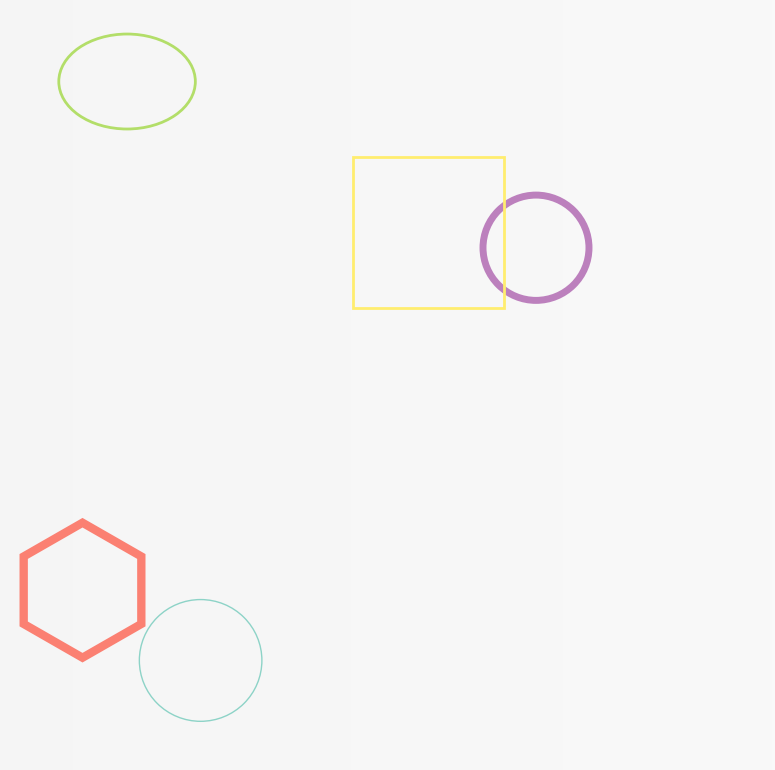[{"shape": "circle", "thickness": 0.5, "radius": 0.4, "center": [0.259, 0.142]}, {"shape": "hexagon", "thickness": 3, "radius": 0.44, "center": [0.106, 0.233]}, {"shape": "oval", "thickness": 1, "radius": 0.44, "center": [0.164, 0.894]}, {"shape": "circle", "thickness": 2.5, "radius": 0.34, "center": [0.692, 0.678]}, {"shape": "square", "thickness": 1, "radius": 0.49, "center": [0.553, 0.698]}]